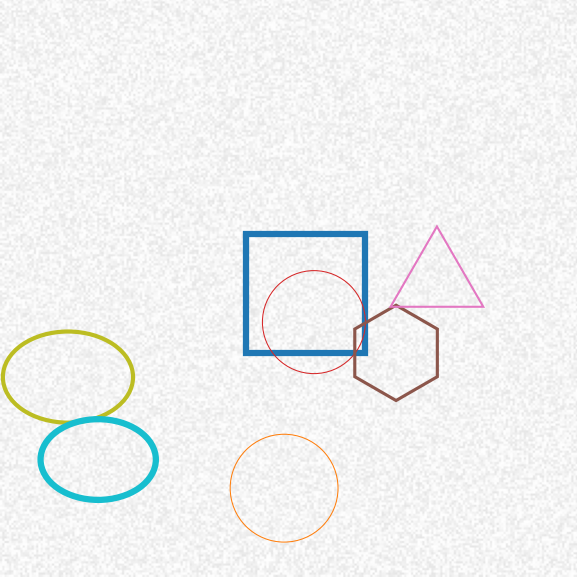[{"shape": "square", "thickness": 3, "radius": 0.52, "center": [0.529, 0.491]}, {"shape": "circle", "thickness": 0.5, "radius": 0.47, "center": [0.492, 0.154]}, {"shape": "circle", "thickness": 0.5, "radius": 0.45, "center": [0.544, 0.441]}, {"shape": "hexagon", "thickness": 1.5, "radius": 0.41, "center": [0.686, 0.388]}, {"shape": "triangle", "thickness": 1, "radius": 0.46, "center": [0.757, 0.514]}, {"shape": "oval", "thickness": 2, "radius": 0.56, "center": [0.118, 0.346]}, {"shape": "oval", "thickness": 3, "radius": 0.5, "center": [0.17, 0.203]}]